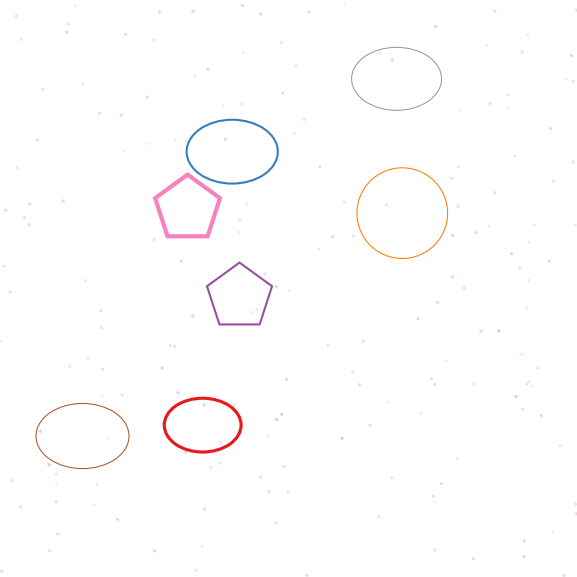[{"shape": "oval", "thickness": 1.5, "radius": 0.33, "center": [0.351, 0.263]}, {"shape": "oval", "thickness": 1, "radius": 0.39, "center": [0.402, 0.737]}, {"shape": "pentagon", "thickness": 1, "radius": 0.3, "center": [0.415, 0.485]}, {"shape": "circle", "thickness": 0.5, "radius": 0.39, "center": [0.697, 0.63]}, {"shape": "oval", "thickness": 0.5, "radius": 0.4, "center": [0.143, 0.244]}, {"shape": "pentagon", "thickness": 2, "radius": 0.3, "center": [0.325, 0.638]}, {"shape": "oval", "thickness": 0.5, "radius": 0.39, "center": [0.687, 0.863]}]